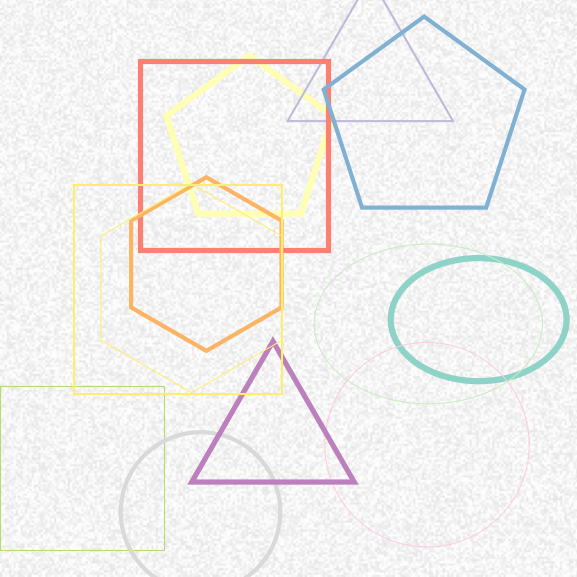[{"shape": "oval", "thickness": 3, "radius": 0.76, "center": [0.829, 0.446]}, {"shape": "pentagon", "thickness": 3, "radius": 0.76, "center": [0.432, 0.752]}, {"shape": "triangle", "thickness": 1, "radius": 0.83, "center": [0.641, 0.872]}, {"shape": "square", "thickness": 2.5, "radius": 0.82, "center": [0.405, 0.73]}, {"shape": "pentagon", "thickness": 2, "radius": 0.91, "center": [0.734, 0.788]}, {"shape": "hexagon", "thickness": 2, "radius": 0.75, "center": [0.357, 0.542]}, {"shape": "square", "thickness": 0.5, "radius": 0.71, "center": [0.142, 0.189]}, {"shape": "circle", "thickness": 0.5, "radius": 0.89, "center": [0.739, 0.229]}, {"shape": "circle", "thickness": 2, "radius": 0.69, "center": [0.347, 0.113]}, {"shape": "triangle", "thickness": 2.5, "radius": 0.81, "center": [0.473, 0.246]}, {"shape": "oval", "thickness": 0.5, "radius": 0.99, "center": [0.742, 0.438]}, {"shape": "square", "thickness": 1, "radius": 0.9, "center": [0.308, 0.498]}, {"shape": "hexagon", "thickness": 0.5, "radius": 0.9, "center": [0.331, 0.5]}]